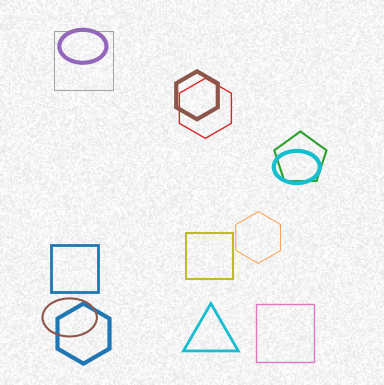[{"shape": "hexagon", "thickness": 3, "radius": 0.39, "center": [0.217, 0.134]}, {"shape": "square", "thickness": 2, "radius": 0.31, "center": [0.193, 0.303]}, {"shape": "hexagon", "thickness": 0.5, "radius": 0.34, "center": [0.671, 0.383]}, {"shape": "pentagon", "thickness": 1.5, "radius": 0.36, "center": [0.78, 0.587]}, {"shape": "hexagon", "thickness": 1, "radius": 0.39, "center": [0.533, 0.719]}, {"shape": "oval", "thickness": 3, "radius": 0.31, "center": [0.215, 0.88]}, {"shape": "hexagon", "thickness": 3, "radius": 0.31, "center": [0.512, 0.752]}, {"shape": "oval", "thickness": 1.5, "radius": 0.35, "center": [0.181, 0.175]}, {"shape": "square", "thickness": 1, "radius": 0.38, "center": [0.741, 0.136]}, {"shape": "square", "thickness": 0.5, "radius": 0.38, "center": [0.216, 0.843]}, {"shape": "square", "thickness": 1.5, "radius": 0.3, "center": [0.544, 0.336]}, {"shape": "triangle", "thickness": 2, "radius": 0.41, "center": [0.548, 0.13]}, {"shape": "oval", "thickness": 3, "radius": 0.3, "center": [0.771, 0.566]}]